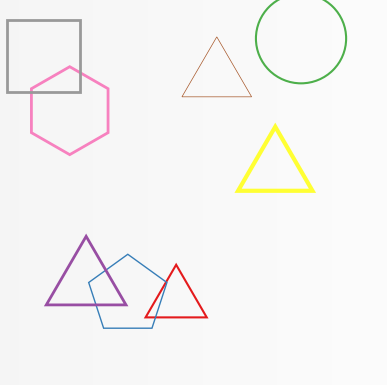[{"shape": "triangle", "thickness": 1.5, "radius": 0.46, "center": [0.455, 0.221]}, {"shape": "pentagon", "thickness": 1, "radius": 0.53, "center": [0.33, 0.233]}, {"shape": "circle", "thickness": 1.5, "radius": 0.58, "center": [0.777, 0.9]}, {"shape": "triangle", "thickness": 2, "radius": 0.59, "center": [0.222, 0.267]}, {"shape": "triangle", "thickness": 3, "radius": 0.55, "center": [0.71, 0.56]}, {"shape": "triangle", "thickness": 0.5, "radius": 0.52, "center": [0.559, 0.8]}, {"shape": "hexagon", "thickness": 2, "radius": 0.57, "center": [0.18, 0.713]}, {"shape": "square", "thickness": 2, "radius": 0.47, "center": [0.112, 0.854]}]